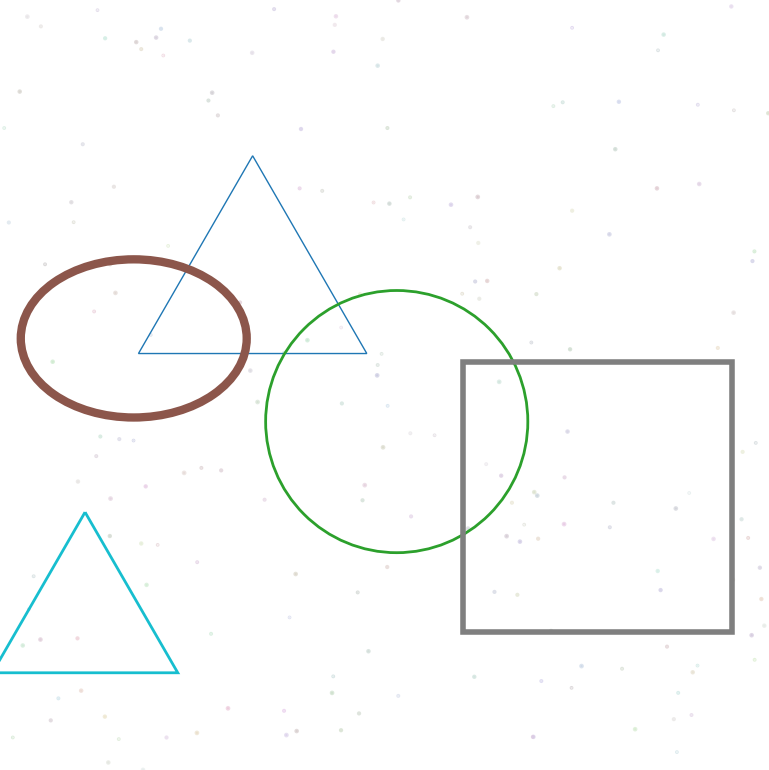[{"shape": "triangle", "thickness": 0.5, "radius": 0.86, "center": [0.328, 0.626]}, {"shape": "circle", "thickness": 1, "radius": 0.85, "center": [0.515, 0.452]}, {"shape": "oval", "thickness": 3, "radius": 0.73, "center": [0.174, 0.56]}, {"shape": "square", "thickness": 2, "radius": 0.87, "center": [0.776, 0.355]}, {"shape": "triangle", "thickness": 1, "radius": 0.7, "center": [0.11, 0.196]}]